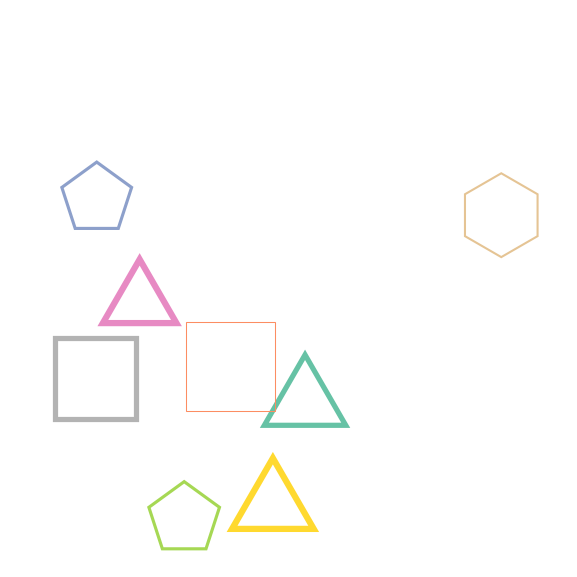[{"shape": "triangle", "thickness": 2.5, "radius": 0.41, "center": [0.528, 0.303]}, {"shape": "square", "thickness": 0.5, "radius": 0.38, "center": [0.399, 0.365]}, {"shape": "pentagon", "thickness": 1.5, "radius": 0.32, "center": [0.167, 0.655]}, {"shape": "triangle", "thickness": 3, "radius": 0.37, "center": [0.242, 0.476]}, {"shape": "pentagon", "thickness": 1.5, "radius": 0.32, "center": [0.319, 0.101]}, {"shape": "triangle", "thickness": 3, "radius": 0.41, "center": [0.473, 0.124]}, {"shape": "hexagon", "thickness": 1, "radius": 0.36, "center": [0.868, 0.627]}, {"shape": "square", "thickness": 2.5, "radius": 0.35, "center": [0.165, 0.344]}]